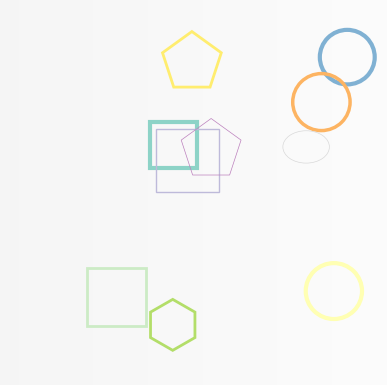[{"shape": "square", "thickness": 3, "radius": 0.3, "center": [0.448, 0.624]}, {"shape": "circle", "thickness": 3, "radius": 0.36, "center": [0.862, 0.244]}, {"shape": "square", "thickness": 1, "radius": 0.41, "center": [0.484, 0.584]}, {"shape": "circle", "thickness": 3, "radius": 0.35, "center": [0.896, 0.852]}, {"shape": "circle", "thickness": 2.5, "radius": 0.37, "center": [0.829, 0.735]}, {"shape": "hexagon", "thickness": 2, "radius": 0.33, "center": [0.446, 0.156]}, {"shape": "oval", "thickness": 0.5, "radius": 0.3, "center": [0.79, 0.618]}, {"shape": "pentagon", "thickness": 0.5, "radius": 0.41, "center": [0.545, 0.611]}, {"shape": "square", "thickness": 2, "radius": 0.38, "center": [0.301, 0.228]}, {"shape": "pentagon", "thickness": 2, "radius": 0.4, "center": [0.495, 0.838]}]